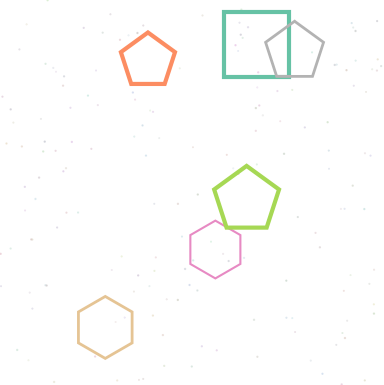[{"shape": "square", "thickness": 3, "radius": 0.42, "center": [0.665, 0.885]}, {"shape": "pentagon", "thickness": 3, "radius": 0.37, "center": [0.384, 0.842]}, {"shape": "hexagon", "thickness": 1.5, "radius": 0.38, "center": [0.559, 0.352]}, {"shape": "pentagon", "thickness": 3, "radius": 0.44, "center": [0.641, 0.48]}, {"shape": "hexagon", "thickness": 2, "radius": 0.4, "center": [0.273, 0.15]}, {"shape": "pentagon", "thickness": 2, "radius": 0.4, "center": [0.765, 0.866]}]